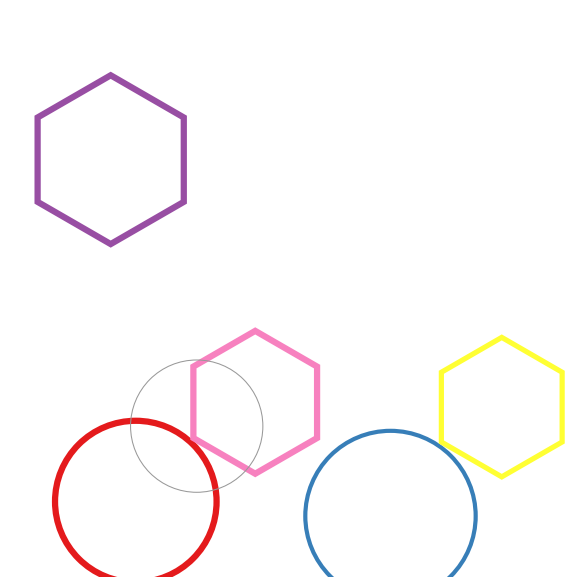[{"shape": "circle", "thickness": 3, "radius": 0.7, "center": [0.235, 0.131]}, {"shape": "circle", "thickness": 2, "radius": 0.74, "center": [0.676, 0.106]}, {"shape": "hexagon", "thickness": 3, "radius": 0.73, "center": [0.192, 0.723]}, {"shape": "hexagon", "thickness": 2.5, "radius": 0.6, "center": [0.869, 0.294]}, {"shape": "hexagon", "thickness": 3, "radius": 0.62, "center": [0.442, 0.303]}, {"shape": "circle", "thickness": 0.5, "radius": 0.57, "center": [0.341, 0.261]}]